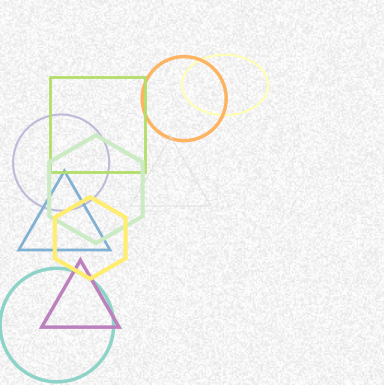[{"shape": "circle", "thickness": 2.5, "radius": 0.74, "center": [0.148, 0.156]}, {"shape": "oval", "thickness": 1.5, "radius": 0.56, "center": [0.584, 0.779]}, {"shape": "circle", "thickness": 1.5, "radius": 0.62, "center": [0.159, 0.578]}, {"shape": "triangle", "thickness": 2, "radius": 0.68, "center": [0.167, 0.419]}, {"shape": "circle", "thickness": 2.5, "radius": 0.55, "center": [0.478, 0.744]}, {"shape": "square", "thickness": 2, "radius": 0.62, "center": [0.254, 0.677]}, {"shape": "triangle", "thickness": 0.5, "radius": 0.6, "center": [0.443, 0.525]}, {"shape": "triangle", "thickness": 2.5, "radius": 0.58, "center": [0.209, 0.208]}, {"shape": "hexagon", "thickness": 3, "radius": 0.7, "center": [0.249, 0.509]}, {"shape": "hexagon", "thickness": 3, "radius": 0.53, "center": [0.234, 0.382]}]